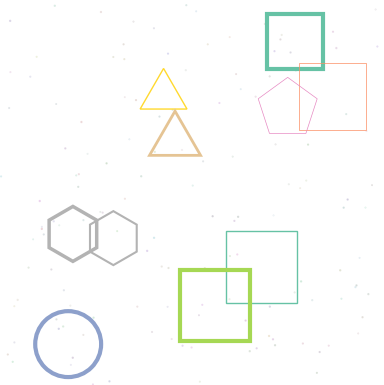[{"shape": "square", "thickness": 3, "radius": 0.36, "center": [0.765, 0.892]}, {"shape": "square", "thickness": 1, "radius": 0.46, "center": [0.68, 0.307]}, {"shape": "square", "thickness": 0.5, "radius": 0.43, "center": [0.864, 0.748]}, {"shape": "circle", "thickness": 3, "radius": 0.43, "center": [0.177, 0.106]}, {"shape": "pentagon", "thickness": 0.5, "radius": 0.4, "center": [0.747, 0.719]}, {"shape": "square", "thickness": 3, "radius": 0.46, "center": [0.558, 0.207]}, {"shape": "triangle", "thickness": 1, "radius": 0.35, "center": [0.425, 0.752]}, {"shape": "triangle", "thickness": 2, "radius": 0.38, "center": [0.455, 0.635]}, {"shape": "hexagon", "thickness": 2.5, "radius": 0.36, "center": [0.189, 0.392]}, {"shape": "hexagon", "thickness": 1.5, "radius": 0.35, "center": [0.294, 0.381]}]